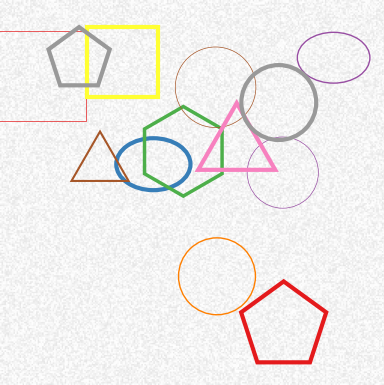[{"shape": "pentagon", "thickness": 3, "radius": 0.58, "center": [0.737, 0.153]}, {"shape": "square", "thickness": 0.5, "radius": 0.58, "center": [0.108, 0.802]}, {"shape": "oval", "thickness": 3, "radius": 0.48, "center": [0.398, 0.574]}, {"shape": "hexagon", "thickness": 2.5, "radius": 0.58, "center": [0.476, 0.607]}, {"shape": "oval", "thickness": 1, "radius": 0.47, "center": [0.867, 0.85]}, {"shape": "circle", "thickness": 0.5, "radius": 0.46, "center": [0.734, 0.552]}, {"shape": "circle", "thickness": 1, "radius": 0.5, "center": [0.564, 0.282]}, {"shape": "square", "thickness": 3, "radius": 0.46, "center": [0.318, 0.84]}, {"shape": "triangle", "thickness": 1.5, "radius": 0.43, "center": [0.26, 0.573]}, {"shape": "circle", "thickness": 0.5, "radius": 0.52, "center": [0.56, 0.773]}, {"shape": "triangle", "thickness": 3, "radius": 0.58, "center": [0.615, 0.617]}, {"shape": "pentagon", "thickness": 3, "radius": 0.42, "center": [0.205, 0.846]}, {"shape": "circle", "thickness": 3, "radius": 0.49, "center": [0.724, 0.734]}]